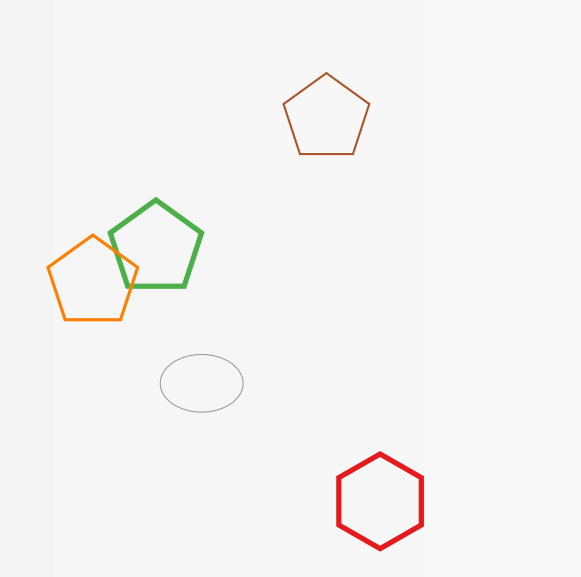[{"shape": "hexagon", "thickness": 2.5, "radius": 0.41, "center": [0.654, 0.131]}, {"shape": "pentagon", "thickness": 2.5, "radius": 0.41, "center": [0.268, 0.57]}, {"shape": "pentagon", "thickness": 1.5, "radius": 0.41, "center": [0.16, 0.511]}, {"shape": "pentagon", "thickness": 1, "radius": 0.39, "center": [0.562, 0.795]}, {"shape": "oval", "thickness": 0.5, "radius": 0.36, "center": [0.347, 0.335]}]